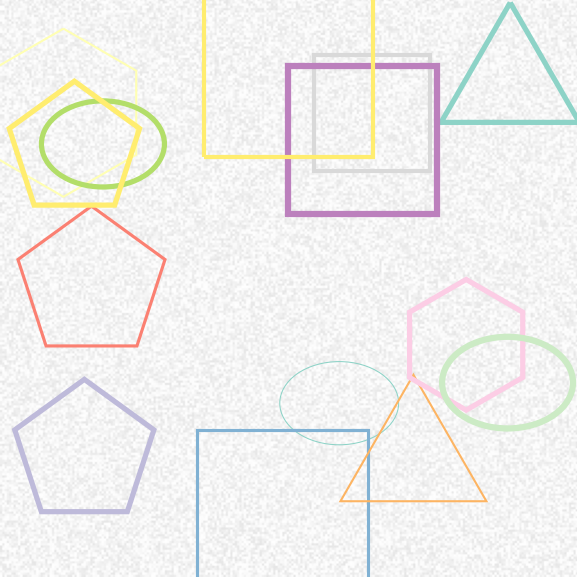[{"shape": "triangle", "thickness": 2.5, "radius": 0.69, "center": [0.883, 0.856]}, {"shape": "oval", "thickness": 0.5, "radius": 0.51, "center": [0.587, 0.301]}, {"shape": "hexagon", "thickness": 1, "radius": 0.73, "center": [0.11, 0.804]}, {"shape": "pentagon", "thickness": 2.5, "radius": 0.63, "center": [0.146, 0.216]}, {"shape": "pentagon", "thickness": 1.5, "radius": 0.67, "center": [0.158, 0.508]}, {"shape": "square", "thickness": 1.5, "radius": 0.74, "center": [0.489, 0.107]}, {"shape": "triangle", "thickness": 1, "radius": 0.73, "center": [0.716, 0.204]}, {"shape": "oval", "thickness": 2.5, "radius": 0.53, "center": [0.178, 0.75]}, {"shape": "hexagon", "thickness": 2.5, "radius": 0.57, "center": [0.807, 0.402]}, {"shape": "square", "thickness": 2, "radius": 0.5, "center": [0.645, 0.803]}, {"shape": "square", "thickness": 3, "radius": 0.64, "center": [0.628, 0.757]}, {"shape": "oval", "thickness": 3, "radius": 0.57, "center": [0.879, 0.337]}, {"shape": "pentagon", "thickness": 2.5, "radius": 0.59, "center": [0.129, 0.74]}, {"shape": "square", "thickness": 2, "radius": 0.73, "center": [0.5, 0.874]}]